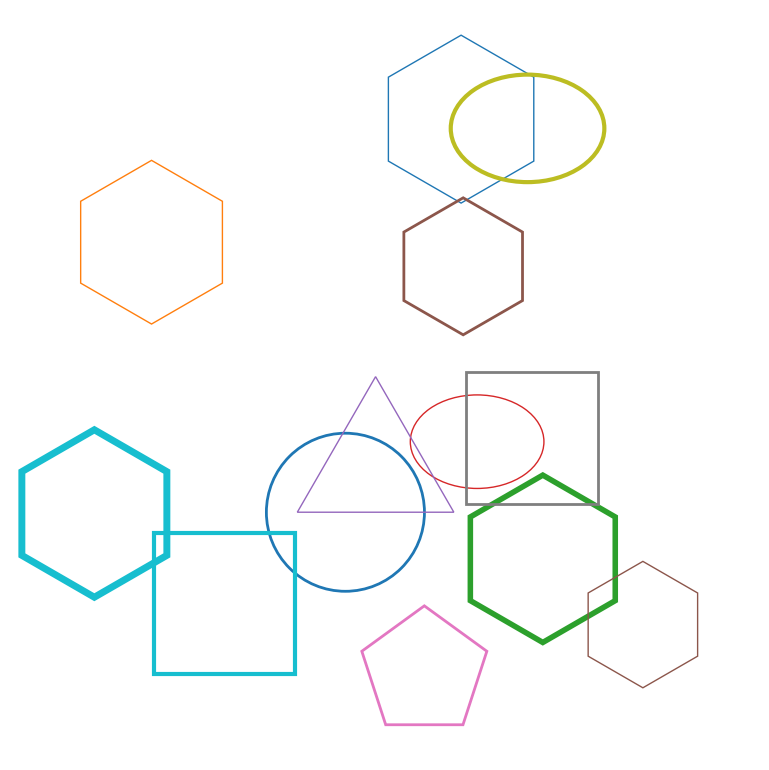[{"shape": "hexagon", "thickness": 0.5, "radius": 0.55, "center": [0.599, 0.845]}, {"shape": "circle", "thickness": 1, "radius": 0.51, "center": [0.449, 0.335]}, {"shape": "hexagon", "thickness": 0.5, "radius": 0.53, "center": [0.197, 0.685]}, {"shape": "hexagon", "thickness": 2, "radius": 0.54, "center": [0.705, 0.274]}, {"shape": "oval", "thickness": 0.5, "radius": 0.43, "center": [0.62, 0.426]}, {"shape": "triangle", "thickness": 0.5, "radius": 0.59, "center": [0.488, 0.393]}, {"shape": "hexagon", "thickness": 1, "radius": 0.44, "center": [0.602, 0.654]}, {"shape": "hexagon", "thickness": 0.5, "radius": 0.41, "center": [0.835, 0.189]}, {"shape": "pentagon", "thickness": 1, "radius": 0.43, "center": [0.551, 0.128]}, {"shape": "square", "thickness": 1, "radius": 0.43, "center": [0.691, 0.431]}, {"shape": "oval", "thickness": 1.5, "radius": 0.5, "center": [0.685, 0.833]}, {"shape": "hexagon", "thickness": 2.5, "radius": 0.54, "center": [0.123, 0.333]}, {"shape": "square", "thickness": 1.5, "radius": 0.46, "center": [0.291, 0.216]}]